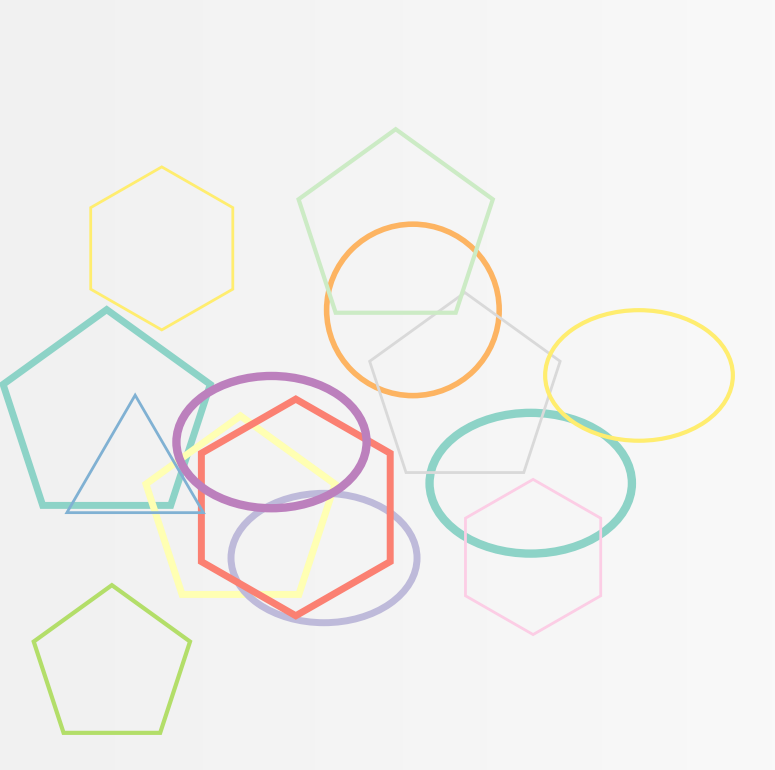[{"shape": "pentagon", "thickness": 2.5, "radius": 0.7, "center": [0.138, 0.457]}, {"shape": "oval", "thickness": 3, "radius": 0.65, "center": [0.685, 0.372]}, {"shape": "pentagon", "thickness": 2.5, "radius": 0.64, "center": [0.31, 0.332]}, {"shape": "oval", "thickness": 2.5, "radius": 0.6, "center": [0.418, 0.275]}, {"shape": "hexagon", "thickness": 2.5, "radius": 0.7, "center": [0.382, 0.341]}, {"shape": "triangle", "thickness": 1, "radius": 0.51, "center": [0.174, 0.385]}, {"shape": "circle", "thickness": 2, "radius": 0.56, "center": [0.533, 0.598]}, {"shape": "pentagon", "thickness": 1.5, "radius": 0.53, "center": [0.144, 0.134]}, {"shape": "hexagon", "thickness": 1, "radius": 0.5, "center": [0.688, 0.277]}, {"shape": "pentagon", "thickness": 1, "radius": 0.65, "center": [0.6, 0.491]}, {"shape": "oval", "thickness": 3, "radius": 0.61, "center": [0.35, 0.426]}, {"shape": "pentagon", "thickness": 1.5, "radius": 0.66, "center": [0.511, 0.7]}, {"shape": "hexagon", "thickness": 1, "radius": 0.53, "center": [0.209, 0.677]}, {"shape": "oval", "thickness": 1.5, "radius": 0.61, "center": [0.825, 0.512]}]